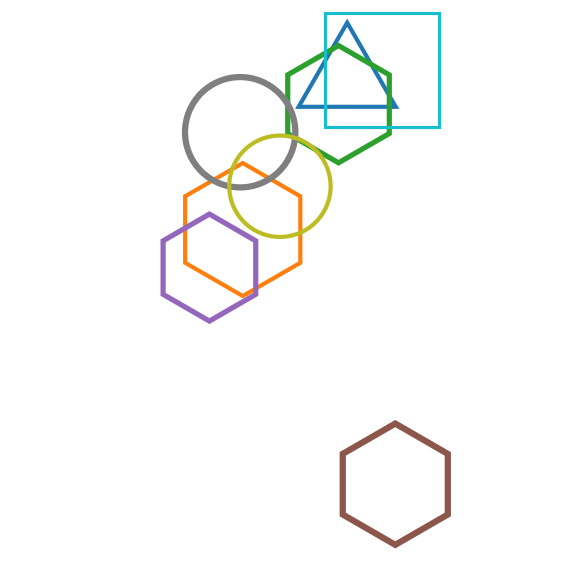[{"shape": "triangle", "thickness": 2, "radius": 0.49, "center": [0.601, 0.863]}, {"shape": "hexagon", "thickness": 2, "radius": 0.58, "center": [0.42, 0.602]}, {"shape": "hexagon", "thickness": 2.5, "radius": 0.51, "center": [0.586, 0.819]}, {"shape": "hexagon", "thickness": 2.5, "radius": 0.46, "center": [0.363, 0.536]}, {"shape": "hexagon", "thickness": 3, "radius": 0.53, "center": [0.684, 0.161]}, {"shape": "circle", "thickness": 3, "radius": 0.48, "center": [0.416, 0.77]}, {"shape": "circle", "thickness": 2, "radius": 0.44, "center": [0.485, 0.677]}, {"shape": "square", "thickness": 1.5, "radius": 0.49, "center": [0.661, 0.878]}]